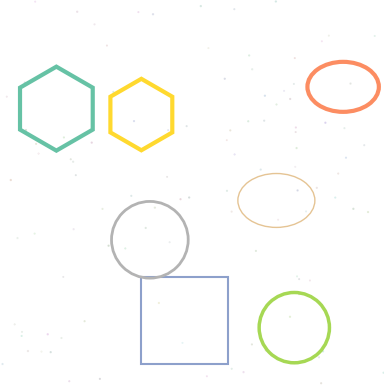[{"shape": "hexagon", "thickness": 3, "radius": 0.55, "center": [0.146, 0.718]}, {"shape": "oval", "thickness": 3, "radius": 0.46, "center": [0.891, 0.774]}, {"shape": "square", "thickness": 1.5, "radius": 0.56, "center": [0.479, 0.168]}, {"shape": "circle", "thickness": 2.5, "radius": 0.46, "center": [0.764, 0.149]}, {"shape": "hexagon", "thickness": 3, "radius": 0.46, "center": [0.367, 0.702]}, {"shape": "oval", "thickness": 1, "radius": 0.5, "center": [0.718, 0.479]}, {"shape": "circle", "thickness": 2, "radius": 0.5, "center": [0.389, 0.377]}]